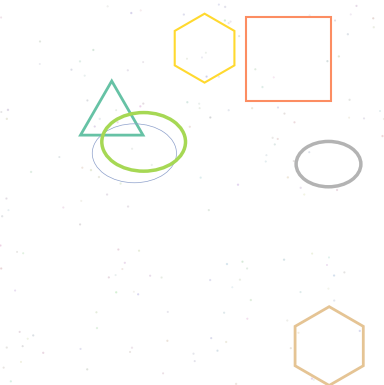[{"shape": "triangle", "thickness": 2, "radius": 0.47, "center": [0.29, 0.696]}, {"shape": "square", "thickness": 1.5, "radius": 0.55, "center": [0.749, 0.847]}, {"shape": "oval", "thickness": 0.5, "radius": 0.55, "center": [0.349, 0.602]}, {"shape": "oval", "thickness": 2.5, "radius": 0.54, "center": [0.373, 0.632]}, {"shape": "hexagon", "thickness": 1.5, "radius": 0.45, "center": [0.531, 0.875]}, {"shape": "hexagon", "thickness": 2, "radius": 0.51, "center": [0.855, 0.101]}, {"shape": "oval", "thickness": 2.5, "radius": 0.42, "center": [0.853, 0.574]}]